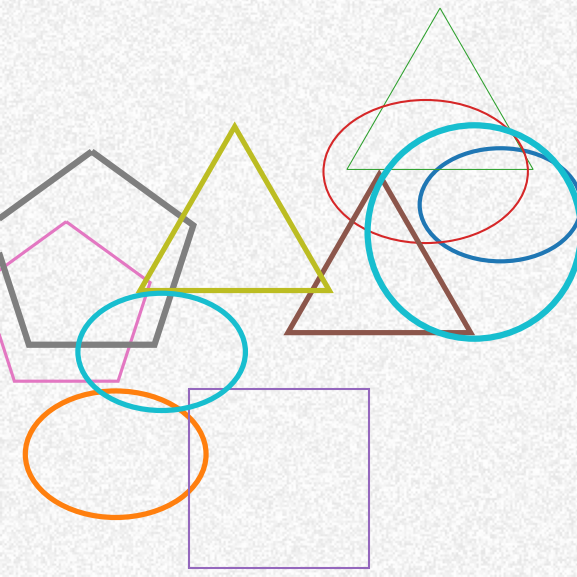[{"shape": "oval", "thickness": 2, "radius": 0.7, "center": [0.867, 0.645]}, {"shape": "oval", "thickness": 2.5, "radius": 0.78, "center": [0.2, 0.213]}, {"shape": "triangle", "thickness": 0.5, "radius": 0.93, "center": [0.762, 0.799]}, {"shape": "oval", "thickness": 1, "radius": 0.88, "center": [0.737, 0.702]}, {"shape": "square", "thickness": 1, "radius": 0.78, "center": [0.483, 0.171]}, {"shape": "triangle", "thickness": 2.5, "radius": 0.91, "center": [0.657, 0.514]}, {"shape": "pentagon", "thickness": 1.5, "radius": 0.76, "center": [0.115, 0.463]}, {"shape": "pentagon", "thickness": 3, "radius": 0.92, "center": [0.159, 0.552]}, {"shape": "triangle", "thickness": 2.5, "radius": 0.95, "center": [0.406, 0.591]}, {"shape": "circle", "thickness": 3, "radius": 0.92, "center": [0.821, 0.597]}, {"shape": "oval", "thickness": 2.5, "radius": 0.73, "center": [0.28, 0.39]}]